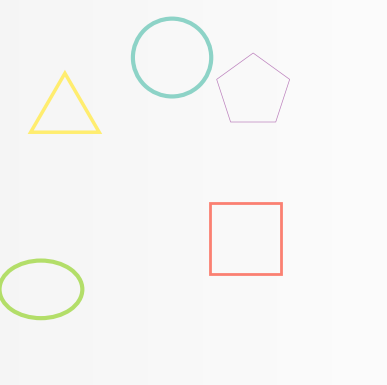[{"shape": "circle", "thickness": 3, "radius": 0.51, "center": [0.444, 0.851]}, {"shape": "square", "thickness": 2, "radius": 0.46, "center": [0.633, 0.379]}, {"shape": "oval", "thickness": 3, "radius": 0.53, "center": [0.106, 0.248]}, {"shape": "pentagon", "thickness": 0.5, "radius": 0.5, "center": [0.653, 0.763]}, {"shape": "triangle", "thickness": 2.5, "radius": 0.51, "center": [0.168, 0.708]}]